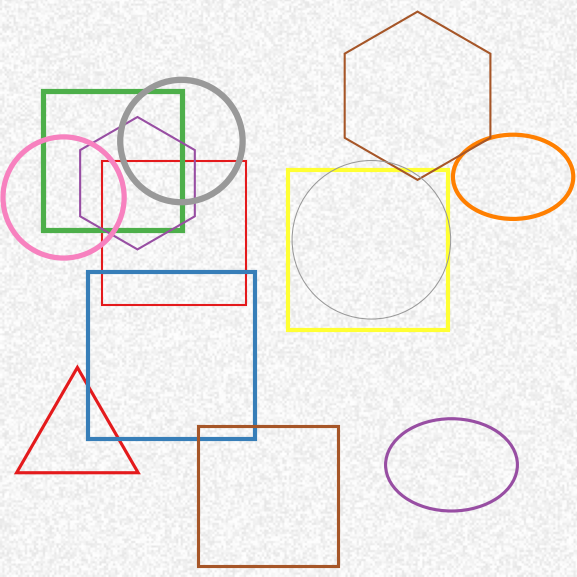[{"shape": "square", "thickness": 1, "radius": 0.62, "center": [0.301, 0.596]}, {"shape": "triangle", "thickness": 1.5, "radius": 0.61, "center": [0.134, 0.241]}, {"shape": "square", "thickness": 2, "radius": 0.72, "center": [0.297, 0.384]}, {"shape": "square", "thickness": 2.5, "radius": 0.6, "center": [0.194, 0.721]}, {"shape": "oval", "thickness": 1.5, "radius": 0.57, "center": [0.782, 0.194]}, {"shape": "hexagon", "thickness": 1, "radius": 0.57, "center": [0.238, 0.682]}, {"shape": "oval", "thickness": 2, "radius": 0.52, "center": [0.889, 0.693]}, {"shape": "square", "thickness": 2, "radius": 0.69, "center": [0.638, 0.566]}, {"shape": "hexagon", "thickness": 1, "radius": 0.73, "center": [0.723, 0.833]}, {"shape": "square", "thickness": 1.5, "radius": 0.61, "center": [0.464, 0.14]}, {"shape": "circle", "thickness": 2.5, "radius": 0.52, "center": [0.11, 0.657]}, {"shape": "circle", "thickness": 3, "radius": 0.53, "center": [0.314, 0.755]}, {"shape": "circle", "thickness": 0.5, "radius": 0.69, "center": [0.643, 0.584]}]